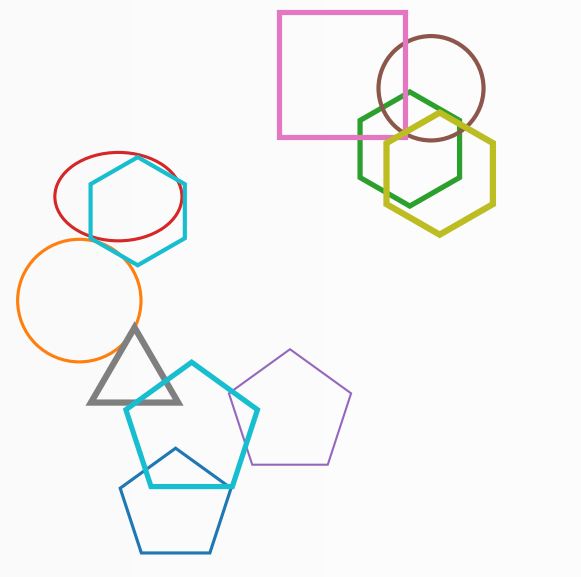[{"shape": "pentagon", "thickness": 1.5, "radius": 0.5, "center": [0.302, 0.123]}, {"shape": "circle", "thickness": 1.5, "radius": 0.53, "center": [0.136, 0.479]}, {"shape": "hexagon", "thickness": 2.5, "radius": 0.49, "center": [0.705, 0.741]}, {"shape": "oval", "thickness": 1.5, "radius": 0.55, "center": [0.204, 0.659]}, {"shape": "pentagon", "thickness": 1, "radius": 0.55, "center": [0.499, 0.284]}, {"shape": "circle", "thickness": 2, "radius": 0.45, "center": [0.742, 0.846]}, {"shape": "square", "thickness": 2.5, "radius": 0.54, "center": [0.588, 0.871]}, {"shape": "triangle", "thickness": 3, "radius": 0.43, "center": [0.231, 0.345]}, {"shape": "hexagon", "thickness": 3, "radius": 0.53, "center": [0.756, 0.698]}, {"shape": "pentagon", "thickness": 2.5, "radius": 0.6, "center": [0.33, 0.253]}, {"shape": "hexagon", "thickness": 2, "radius": 0.47, "center": [0.237, 0.633]}]